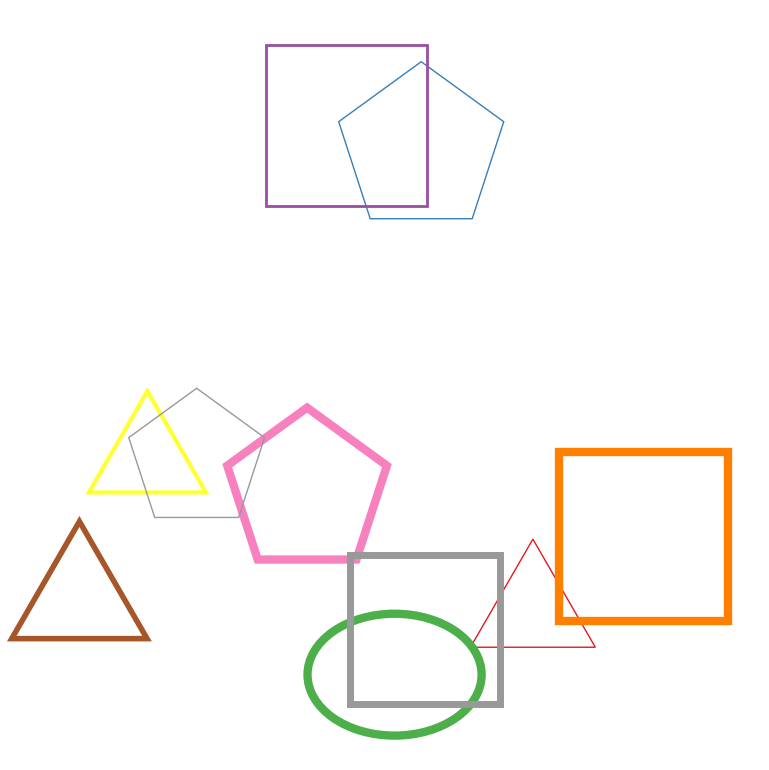[{"shape": "triangle", "thickness": 0.5, "radius": 0.47, "center": [0.692, 0.206]}, {"shape": "pentagon", "thickness": 0.5, "radius": 0.56, "center": [0.547, 0.807]}, {"shape": "oval", "thickness": 3, "radius": 0.57, "center": [0.512, 0.124]}, {"shape": "square", "thickness": 1, "radius": 0.52, "center": [0.45, 0.837]}, {"shape": "square", "thickness": 3, "radius": 0.55, "center": [0.836, 0.304]}, {"shape": "triangle", "thickness": 1.5, "radius": 0.44, "center": [0.191, 0.404]}, {"shape": "triangle", "thickness": 2, "radius": 0.51, "center": [0.103, 0.221]}, {"shape": "pentagon", "thickness": 3, "radius": 0.55, "center": [0.399, 0.362]}, {"shape": "square", "thickness": 2.5, "radius": 0.49, "center": [0.552, 0.183]}, {"shape": "pentagon", "thickness": 0.5, "radius": 0.46, "center": [0.255, 0.403]}]